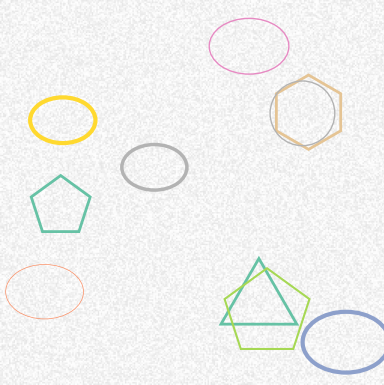[{"shape": "pentagon", "thickness": 2, "radius": 0.4, "center": [0.158, 0.464]}, {"shape": "triangle", "thickness": 2, "radius": 0.57, "center": [0.672, 0.215]}, {"shape": "oval", "thickness": 0.5, "radius": 0.51, "center": [0.116, 0.242]}, {"shape": "oval", "thickness": 3, "radius": 0.56, "center": [0.899, 0.111]}, {"shape": "oval", "thickness": 1, "radius": 0.52, "center": [0.647, 0.88]}, {"shape": "pentagon", "thickness": 1.5, "radius": 0.58, "center": [0.694, 0.187]}, {"shape": "oval", "thickness": 3, "radius": 0.42, "center": [0.163, 0.688]}, {"shape": "hexagon", "thickness": 2, "radius": 0.48, "center": [0.801, 0.709]}, {"shape": "oval", "thickness": 2.5, "radius": 0.42, "center": [0.401, 0.565]}, {"shape": "circle", "thickness": 1, "radius": 0.42, "center": [0.786, 0.706]}]